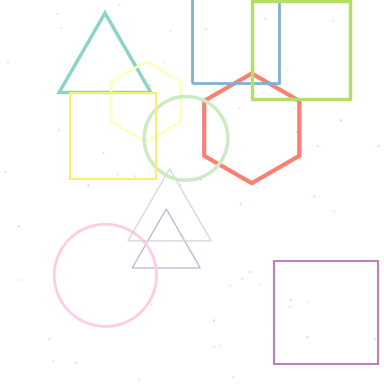[{"shape": "triangle", "thickness": 2.5, "radius": 0.69, "center": [0.273, 0.829]}, {"shape": "hexagon", "thickness": 1.5, "radius": 0.52, "center": [0.379, 0.736]}, {"shape": "triangle", "thickness": 1, "radius": 0.51, "center": [0.432, 0.355]}, {"shape": "hexagon", "thickness": 3, "radius": 0.71, "center": [0.654, 0.667]}, {"shape": "square", "thickness": 2, "radius": 0.57, "center": [0.612, 0.898]}, {"shape": "square", "thickness": 2.5, "radius": 0.64, "center": [0.781, 0.87]}, {"shape": "circle", "thickness": 2, "radius": 0.66, "center": [0.274, 0.285]}, {"shape": "triangle", "thickness": 1, "radius": 0.62, "center": [0.44, 0.437]}, {"shape": "square", "thickness": 1.5, "radius": 0.67, "center": [0.847, 0.188]}, {"shape": "circle", "thickness": 2.5, "radius": 0.54, "center": [0.483, 0.641]}, {"shape": "square", "thickness": 1.5, "radius": 0.56, "center": [0.294, 0.646]}]